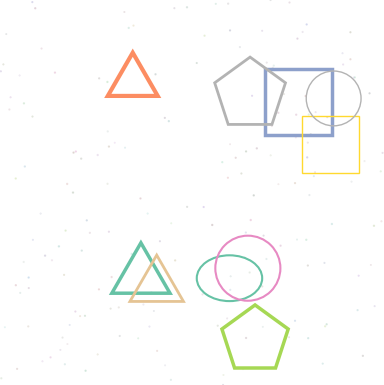[{"shape": "oval", "thickness": 1.5, "radius": 0.42, "center": [0.596, 0.277]}, {"shape": "triangle", "thickness": 2.5, "radius": 0.44, "center": [0.366, 0.282]}, {"shape": "triangle", "thickness": 3, "radius": 0.37, "center": [0.345, 0.788]}, {"shape": "square", "thickness": 2.5, "radius": 0.43, "center": [0.775, 0.735]}, {"shape": "circle", "thickness": 1.5, "radius": 0.42, "center": [0.644, 0.303]}, {"shape": "pentagon", "thickness": 2.5, "radius": 0.45, "center": [0.662, 0.117]}, {"shape": "square", "thickness": 1, "radius": 0.37, "center": [0.859, 0.625]}, {"shape": "triangle", "thickness": 2, "radius": 0.4, "center": [0.407, 0.257]}, {"shape": "circle", "thickness": 1, "radius": 0.36, "center": [0.867, 0.744]}, {"shape": "pentagon", "thickness": 2, "radius": 0.48, "center": [0.65, 0.755]}]